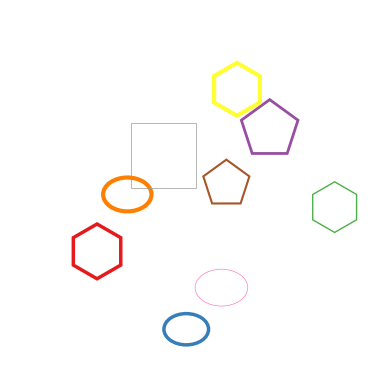[{"shape": "hexagon", "thickness": 2.5, "radius": 0.36, "center": [0.252, 0.347]}, {"shape": "oval", "thickness": 2.5, "radius": 0.29, "center": [0.484, 0.145]}, {"shape": "hexagon", "thickness": 1, "radius": 0.33, "center": [0.869, 0.462]}, {"shape": "pentagon", "thickness": 2, "radius": 0.39, "center": [0.7, 0.664]}, {"shape": "oval", "thickness": 3, "radius": 0.31, "center": [0.331, 0.495]}, {"shape": "hexagon", "thickness": 3, "radius": 0.34, "center": [0.615, 0.768]}, {"shape": "pentagon", "thickness": 1.5, "radius": 0.31, "center": [0.588, 0.522]}, {"shape": "oval", "thickness": 0.5, "radius": 0.34, "center": [0.575, 0.253]}, {"shape": "square", "thickness": 0.5, "radius": 0.42, "center": [0.424, 0.596]}]